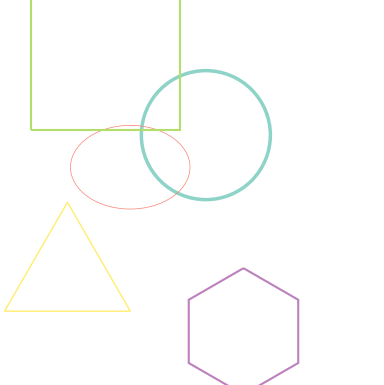[{"shape": "circle", "thickness": 2.5, "radius": 0.84, "center": [0.535, 0.649]}, {"shape": "oval", "thickness": 0.5, "radius": 0.78, "center": [0.338, 0.566]}, {"shape": "square", "thickness": 1.5, "radius": 0.97, "center": [0.274, 0.857]}, {"shape": "hexagon", "thickness": 1.5, "radius": 0.82, "center": [0.632, 0.139]}, {"shape": "triangle", "thickness": 1, "radius": 0.94, "center": [0.175, 0.286]}]